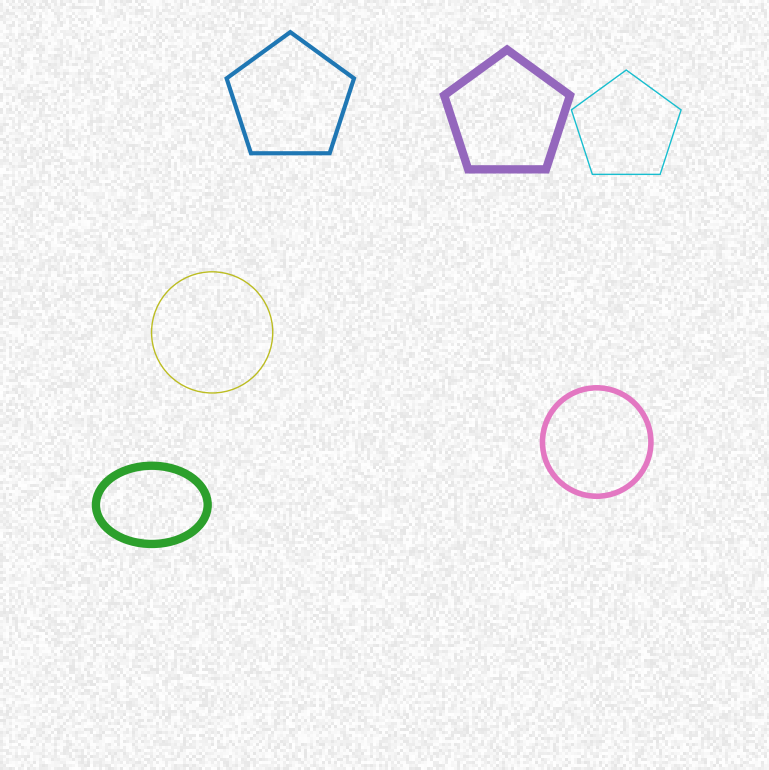[{"shape": "pentagon", "thickness": 1.5, "radius": 0.43, "center": [0.377, 0.871]}, {"shape": "oval", "thickness": 3, "radius": 0.36, "center": [0.197, 0.344]}, {"shape": "pentagon", "thickness": 3, "radius": 0.43, "center": [0.659, 0.85]}, {"shape": "circle", "thickness": 2, "radius": 0.35, "center": [0.775, 0.426]}, {"shape": "circle", "thickness": 0.5, "radius": 0.39, "center": [0.276, 0.568]}, {"shape": "pentagon", "thickness": 0.5, "radius": 0.37, "center": [0.813, 0.834]}]